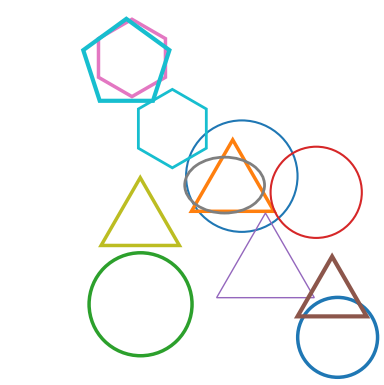[{"shape": "circle", "thickness": 1.5, "radius": 0.72, "center": [0.628, 0.542]}, {"shape": "circle", "thickness": 2.5, "radius": 0.52, "center": [0.877, 0.124]}, {"shape": "triangle", "thickness": 2.5, "radius": 0.62, "center": [0.604, 0.513]}, {"shape": "circle", "thickness": 2.5, "radius": 0.67, "center": [0.365, 0.21]}, {"shape": "circle", "thickness": 1.5, "radius": 0.59, "center": [0.821, 0.5]}, {"shape": "triangle", "thickness": 1, "radius": 0.73, "center": [0.689, 0.3]}, {"shape": "triangle", "thickness": 3, "radius": 0.52, "center": [0.863, 0.23]}, {"shape": "hexagon", "thickness": 2.5, "radius": 0.5, "center": [0.343, 0.849]}, {"shape": "oval", "thickness": 2, "radius": 0.52, "center": [0.583, 0.519]}, {"shape": "triangle", "thickness": 2.5, "radius": 0.59, "center": [0.364, 0.421]}, {"shape": "hexagon", "thickness": 2, "radius": 0.51, "center": [0.448, 0.666]}, {"shape": "pentagon", "thickness": 3, "radius": 0.59, "center": [0.328, 0.833]}]